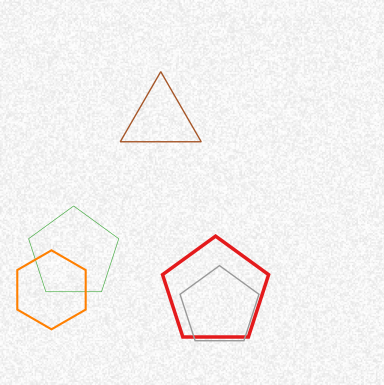[{"shape": "pentagon", "thickness": 2.5, "radius": 0.72, "center": [0.56, 0.242]}, {"shape": "pentagon", "thickness": 0.5, "radius": 0.62, "center": [0.191, 0.342]}, {"shape": "hexagon", "thickness": 1.5, "radius": 0.51, "center": [0.134, 0.247]}, {"shape": "triangle", "thickness": 1, "radius": 0.61, "center": [0.418, 0.692]}, {"shape": "pentagon", "thickness": 1, "radius": 0.54, "center": [0.57, 0.202]}]